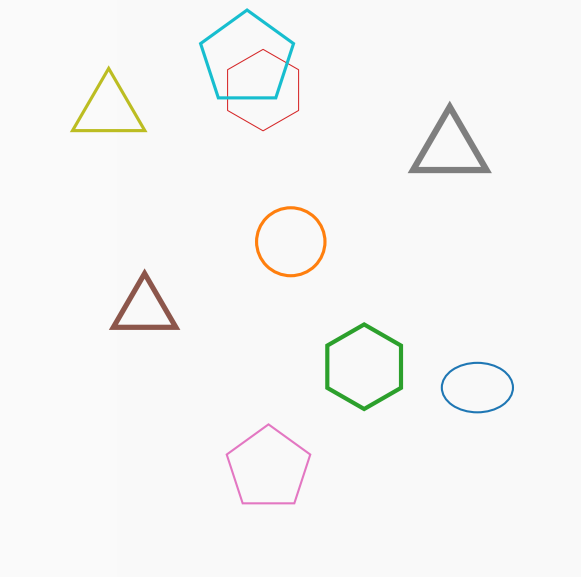[{"shape": "oval", "thickness": 1, "radius": 0.31, "center": [0.821, 0.328]}, {"shape": "circle", "thickness": 1.5, "radius": 0.29, "center": [0.5, 0.581]}, {"shape": "hexagon", "thickness": 2, "radius": 0.37, "center": [0.627, 0.364]}, {"shape": "hexagon", "thickness": 0.5, "radius": 0.35, "center": [0.453, 0.843]}, {"shape": "triangle", "thickness": 2.5, "radius": 0.31, "center": [0.249, 0.463]}, {"shape": "pentagon", "thickness": 1, "radius": 0.38, "center": [0.462, 0.189]}, {"shape": "triangle", "thickness": 3, "radius": 0.36, "center": [0.774, 0.741]}, {"shape": "triangle", "thickness": 1.5, "radius": 0.36, "center": [0.187, 0.809]}, {"shape": "pentagon", "thickness": 1.5, "radius": 0.42, "center": [0.425, 0.898]}]